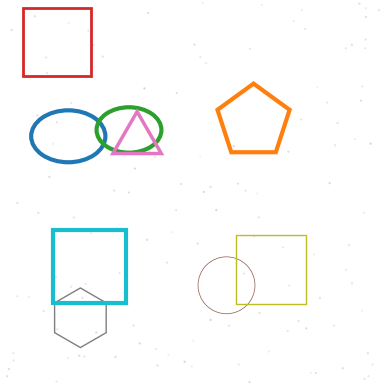[{"shape": "oval", "thickness": 3, "radius": 0.48, "center": [0.177, 0.646]}, {"shape": "pentagon", "thickness": 3, "radius": 0.49, "center": [0.659, 0.684]}, {"shape": "oval", "thickness": 3, "radius": 0.42, "center": [0.335, 0.662]}, {"shape": "square", "thickness": 2, "radius": 0.44, "center": [0.148, 0.891]}, {"shape": "circle", "thickness": 0.5, "radius": 0.37, "center": [0.588, 0.259]}, {"shape": "triangle", "thickness": 2.5, "radius": 0.36, "center": [0.356, 0.637]}, {"shape": "hexagon", "thickness": 1, "radius": 0.39, "center": [0.209, 0.175]}, {"shape": "square", "thickness": 1, "radius": 0.45, "center": [0.703, 0.3]}, {"shape": "square", "thickness": 3, "radius": 0.47, "center": [0.232, 0.309]}]